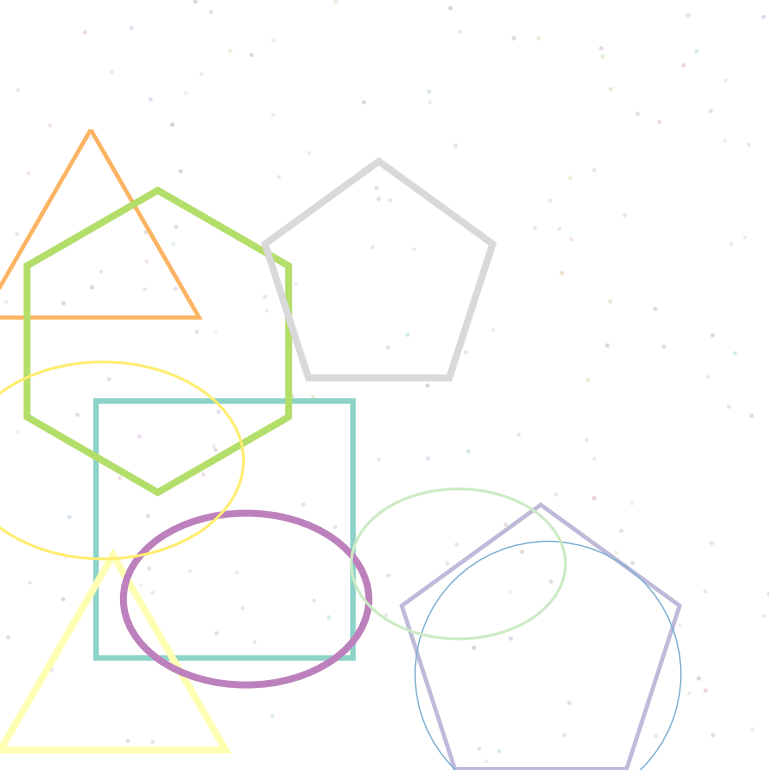[{"shape": "square", "thickness": 2, "radius": 0.83, "center": [0.292, 0.312]}, {"shape": "triangle", "thickness": 2.5, "radius": 0.84, "center": [0.147, 0.11]}, {"shape": "pentagon", "thickness": 1.5, "radius": 0.95, "center": [0.702, 0.155]}, {"shape": "circle", "thickness": 0.5, "radius": 0.86, "center": [0.712, 0.124]}, {"shape": "triangle", "thickness": 1.5, "radius": 0.81, "center": [0.118, 0.669]}, {"shape": "hexagon", "thickness": 2.5, "radius": 0.98, "center": [0.205, 0.557]}, {"shape": "pentagon", "thickness": 2.5, "radius": 0.78, "center": [0.492, 0.635]}, {"shape": "oval", "thickness": 2.5, "radius": 0.8, "center": [0.32, 0.222]}, {"shape": "oval", "thickness": 1, "radius": 0.7, "center": [0.595, 0.268]}, {"shape": "oval", "thickness": 1, "radius": 0.91, "center": [0.134, 0.402]}]